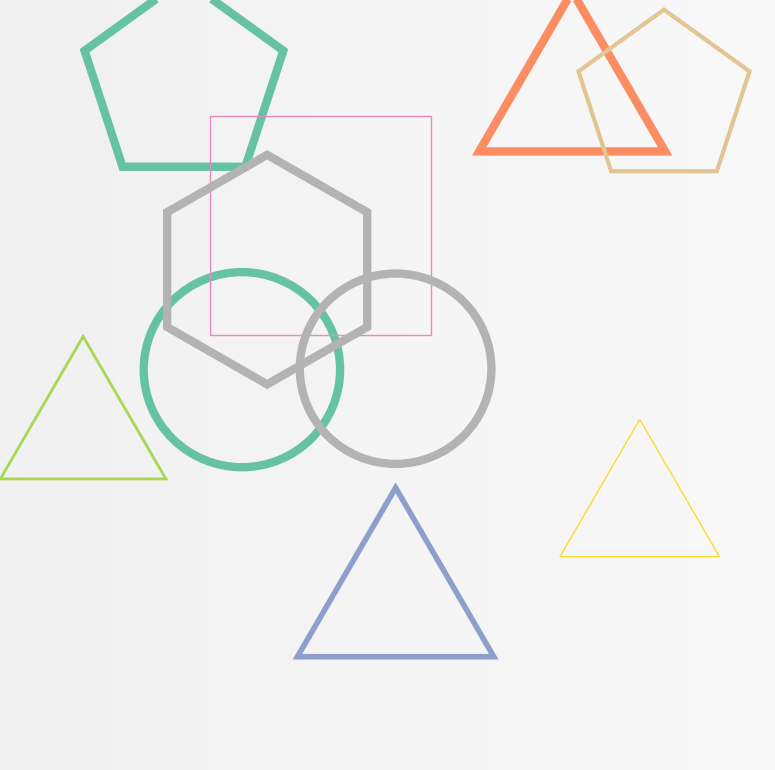[{"shape": "pentagon", "thickness": 3, "radius": 0.67, "center": [0.237, 0.893]}, {"shape": "circle", "thickness": 3, "radius": 0.63, "center": [0.312, 0.52]}, {"shape": "triangle", "thickness": 3, "radius": 0.69, "center": [0.738, 0.873]}, {"shape": "triangle", "thickness": 2, "radius": 0.73, "center": [0.51, 0.22]}, {"shape": "square", "thickness": 0.5, "radius": 0.71, "center": [0.414, 0.707]}, {"shape": "triangle", "thickness": 1, "radius": 0.62, "center": [0.107, 0.44]}, {"shape": "triangle", "thickness": 0.5, "radius": 0.59, "center": [0.825, 0.337]}, {"shape": "pentagon", "thickness": 1.5, "radius": 0.58, "center": [0.857, 0.871]}, {"shape": "circle", "thickness": 3, "radius": 0.62, "center": [0.51, 0.521]}, {"shape": "hexagon", "thickness": 3, "radius": 0.75, "center": [0.345, 0.65]}]